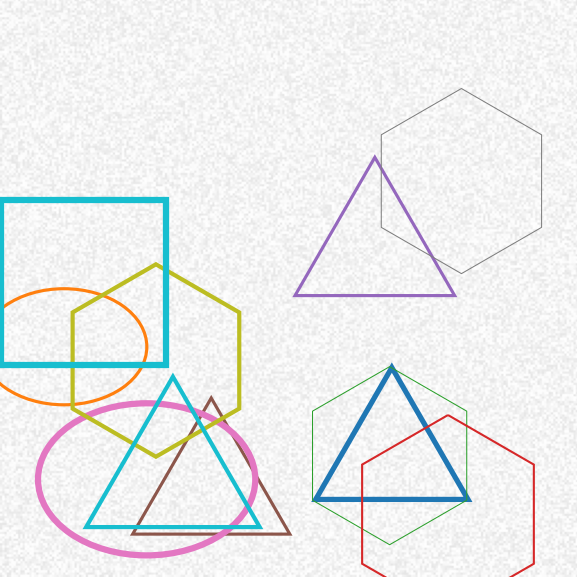[{"shape": "triangle", "thickness": 2.5, "radius": 0.76, "center": [0.678, 0.21]}, {"shape": "oval", "thickness": 1.5, "radius": 0.72, "center": [0.111, 0.399]}, {"shape": "hexagon", "thickness": 0.5, "radius": 0.77, "center": [0.675, 0.21]}, {"shape": "hexagon", "thickness": 1, "radius": 0.86, "center": [0.776, 0.109]}, {"shape": "triangle", "thickness": 1.5, "radius": 0.8, "center": [0.649, 0.567]}, {"shape": "triangle", "thickness": 1.5, "radius": 0.79, "center": [0.366, 0.153]}, {"shape": "oval", "thickness": 3, "radius": 0.94, "center": [0.254, 0.169]}, {"shape": "hexagon", "thickness": 0.5, "radius": 0.8, "center": [0.799, 0.686]}, {"shape": "hexagon", "thickness": 2, "radius": 0.83, "center": [0.27, 0.375]}, {"shape": "square", "thickness": 3, "radius": 0.71, "center": [0.145, 0.51]}, {"shape": "triangle", "thickness": 2, "radius": 0.87, "center": [0.299, 0.173]}]